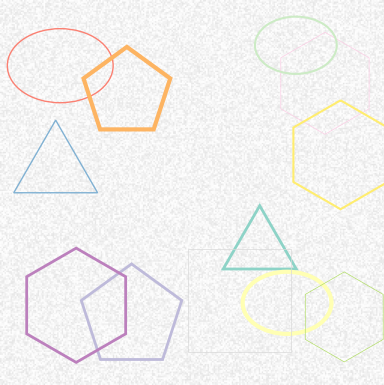[{"shape": "triangle", "thickness": 2, "radius": 0.55, "center": [0.675, 0.356]}, {"shape": "oval", "thickness": 3, "radius": 0.58, "center": [0.746, 0.213]}, {"shape": "pentagon", "thickness": 2, "radius": 0.69, "center": [0.342, 0.177]}, {"shape": "oval", "thickness": 1, "radius": 0.69, "center": [0.156, 0.829]}, {"shape": "triangle", "thickness": 1, "radius": 0.63, "center": [0.145, 0.562]}, {"shape": "pentagon", "thickness": 3, "radius": 0.59, "center": [0.33, 0.76]}, {"shape": "hexagon", "thickness": 0.5, "radius": 0.58, "center": [0.894, 0.177]}, {"shape": "hexagon", "thickness": 0.5, "radius": 0.66, "center": [0.844, 0.784]}, {"shape": "square", "thickness": 0.5, "radius": 0.67, "center": [0.621, 0.22]}, {"shape": "hexagon", "thickness": 2, "radius": 0.74, "center": [0.198, 0.207]}, {"shape": "oval", "thickness": 1.5, "radius": 0.53, "center": [0.768, 0.882]}, {"shape": "hexagon", "thickness": 1.5, "radius": 0.71, "center": [0.885, 0.598]}]